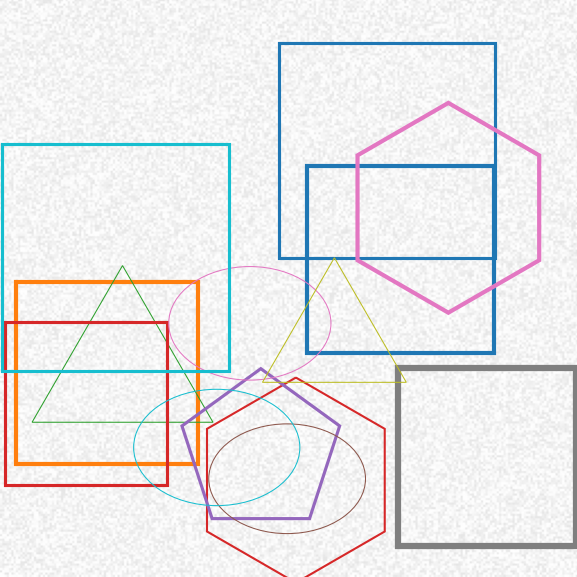[{"shape": "square", "thickness": 1.5, "radius": 0.93, "center": [0.67, 0.738]}, {"shape": "square", "thickness": 2, "radius": 0.81, "center": [0.694, 0.55]}, {"shape": "square", "thickness": 2, "radius": 0.79, "center": [0.185, 0.352]}, {"shape": "triangle", "thickness": 0.5, "radius": 0.9, "center": [0.212, 0.358]}, {"shape": "hexagon", "thickness": 1, "radius": 0.89, "center": [0.512, 0.168]}, {"shape": "square", "thickness": 1.5, "radius": 0.7, "center": [0.149, 0.301]}, {"shape": "pentagon", "thickness": 1.5, "radius": 0.72, "center": [0.452, 0.217]}, {"shape": "oval", "thickness": 0.5, "radius": 0.68, "center": [0.497, 0.17]}, {"shape": "hexagon", "thickness": 2, "radius": 0.91, "center": [0.776, 0.639]}, {"shape": "oval", "thickness": 0.5, "radius": 0.7, "center": [0.433, 0.439]}, {"shape": "square", "thickness": 3, "radius": 0.77, "center": [0.843, 0.208]}, {"shape": "triangle", "thickness": 0.5, "radius": 0.72, "center": [0.579, 0.409]}, {"shape": "square", "thickness": 1.5, "radius": 0.98, "center": [0.2, 0.553]}, {"shape": "oval", "thickness": 0.5, "radius": 0.72, "center": [0.375, 0.224]}]